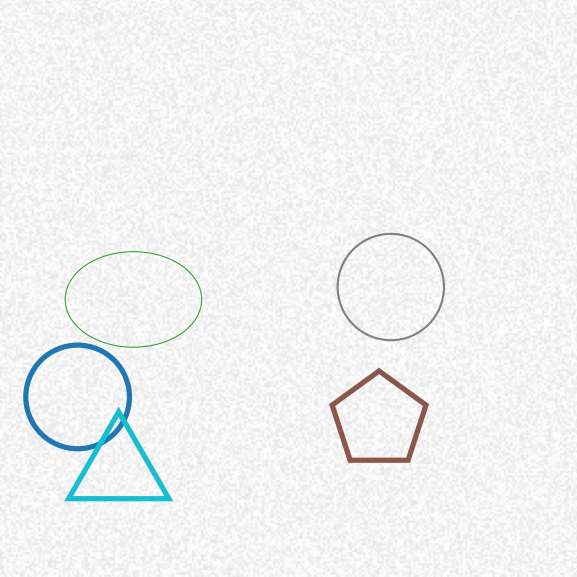[{"shape": "circle", "thickness": 2.5, "radius": 0.45, "center": [0.134, 0.312]}, {"shape": "oval", "thickness": 0.5, "radius": 0.59, "center": [0.231, 0.481]}, {"shape": "pentagon", "thickness": 2.5, "radius": 0.43, "center": [0.656, 0.271]}, {"shape": "circle", "thickness": 1, "radius": 0.46, "center": [0.677, 0.502]}, {"shape": "triangle", "thickness": 2.5, "radius": 0.5, "center": [0.206, 0.186]}]